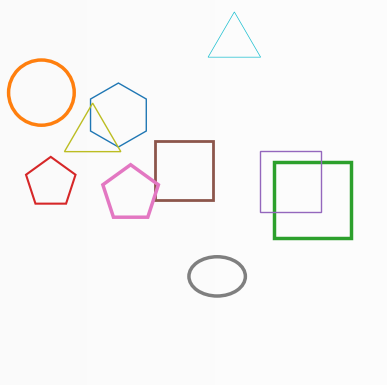[{"shape": "hexagon", "thickness": 1, "radius": 0.42, "center": [0.306, 0.701]}, {"shape": "circle", "thickness": 2.5, "radius": 0.42, "center": [0.107, 0.759]}, {"shape": "square", "thickness": 2.5, "radius": 0.49, "center": [0.806, 0.482]}, {"shape": "pentagon", "thickness": 1.5, "radius": 0.34, "center": [0.131, 0.525]}, {"shape": "square", "thickness": 1, "radius": 0.4, "center": [0.749, 0.529]}, {"shape": "square", "thickness": 2, "radius": 0.38, "center": [0.475, 0.557]}, {"shape": "pentagon", "thickness": 2.5, "radius": 0.38, "center": [0.337, 0.497]}, {"shape": "oval", "thickness": 2.5, "radius": 0.36, "center": [0.56, 0.282]}, {"shape": "triangle", "thickness": 1, "radius": 0.42, "center": [0.239, 0.648]}, {"shape": "triangle", "thickness": 0.5, "radius": 0.39, "center": [0.605, 0.891]}]